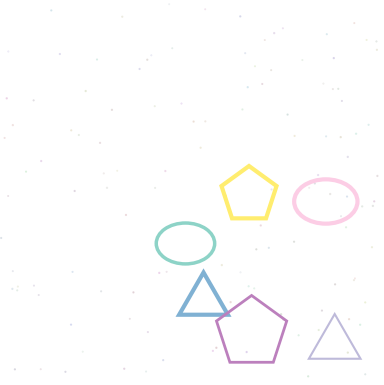[{"shape": "oval", "thickness": 2.5, "radius": 0.38, "center": [0.482, 0.368]}, {"shape": "triangle", "thickness": 1.5, "radius": 0.39, "center": [0.869, 0.107]}, {"shape": "triangle", "thickness": 3, "radius": 0.37, "center": [0.529, 0.219]}, {"shape": "oval", "thickness": 3, "radius": 0.41, "center": [0.846, 0.477]}, {"shape": "pentagon", "thickness": 2, "radius": 0.48, "center": [0.653, 0.137]}, {"shape": "pentagon", "thickness": 3, "radius": 0.38, "center": [0.647, 0.494]}]